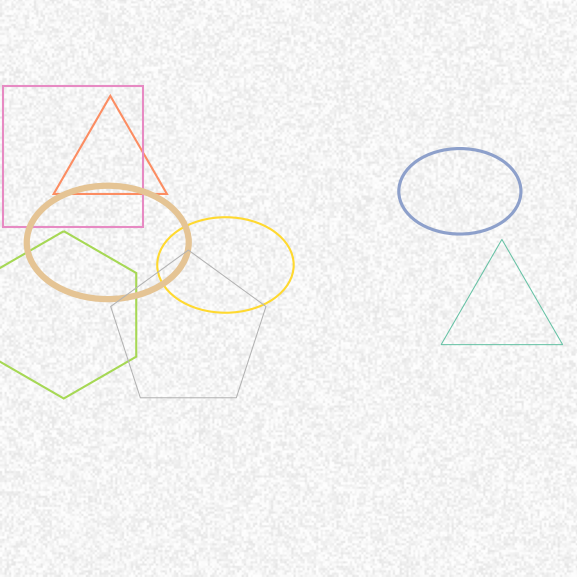[{"shape": "triangle", "thickness": 0.5, "radius": 0.61, "center": [0.869, 0.463]}, {"shape": "triangle", "thickness": 1, "radius": 0.57, "center": [0.191, 0.72]}, {"shape": "oval", "thickness": 1.5, "radius": 0.53, "center": [0.796, 0.668]}, {"shape": "square", "thickness": 1, "radius": 0.61, "center": [0.127, 0.728]}, {"shape": "hexagon", "thickness": 1, "radius": 0.72, "center": [0.11, 0.454]}, {"shape": "oval", "thickness": 1, "radius": 0.59, "center": [0.39, 0.54]}, {"shape": "oval", "thickness": 3, "radius": 0.7, "center": [0.187, 0.579]}, {"shape": "pentagon", "thickness": 0.5, "radius": 0.71, "center": [0.326, 0.425]}]